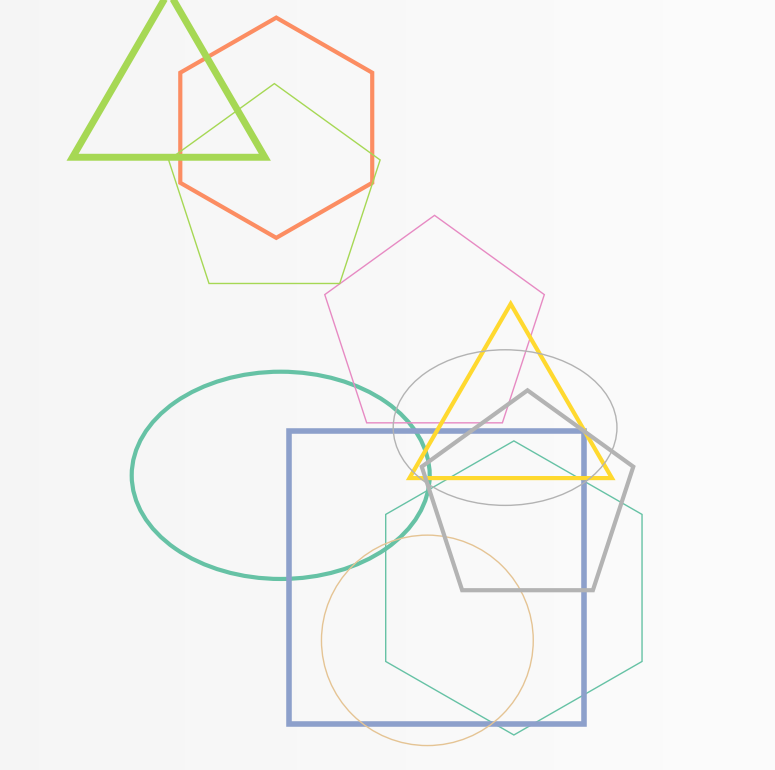[{"shape": "oval", "thickness": 1.5, "radius": 0.96, "center": [0.362, 0.383]}, {"shape": "hexagon", "thickness": 0.5, "radius": 0.95, "center": [0.663, 0.236]}, {"shape": "hexagon", "thickness": 1.5, "radius": 0.71, "center": [0.356, 0.834]}, {"shape": "square", "thickness": 2, "radius": 0.95, "center": [0.563, 0.25]}, {"shape": "pentagon", "thickness": 0.5, "radius": 0.74, "center": [0.561, 0.571]}, {"shape": "triangle", "thickness": 2.5, "radius": 0.72, "center": [0.218, 0.867]}, {"shape": "pentagon", "thickness": 0.5, "radius": 0.72, "center": [0.354, 0.748]}, {"shape": "triangle", "thickness": 1.5, "radius": 0.75, "center": [0.659, 0.455]}, {"shape": "circle", "thickness": 0.5, "radius": 0.68, "center": [0.551, 0.168]}, {"shape": "oval", "thickness": 0.5, "radius": 0.72, "center": [0.652, 0.445]}, {"shape": "pentagon", "thickness": 1.5, "radius": 0.72, "center": [0.681, 0.35]}]